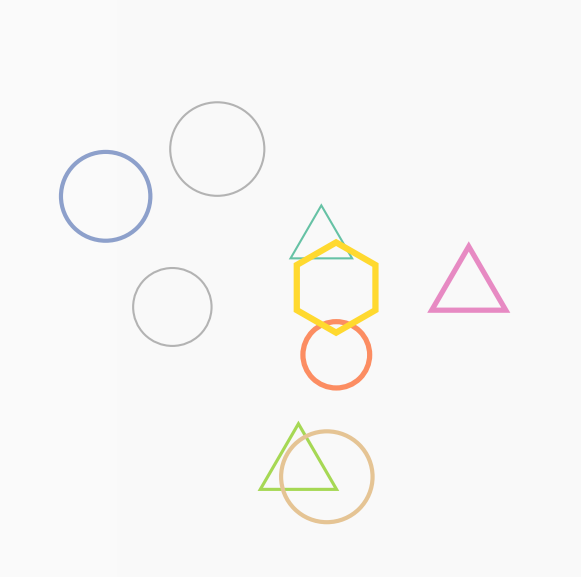[{"shape": "triangle", "thickness": 1, "radius": 0.31, "center": [0.553, 0.582]}, {"shape": "circle", "thickness": 2.5, "radius": 0.29, "center": [0.579, 0.385]}, {"shape": "circle", "thickness": 2, "radius": 0.38, "center": [0.182, 0.659]}, {"shape": "triangle", "thickness": 2.5, "radius": 0.37, "center": [0.806, 0.499]}, {"shape": "triangle", "thickness": 1.5, "radius": 0.38, "center": [0.513, 0.19]}, {"shape": "hexagon", "thickness": 3, "radius": 0.39, "center": [0.578, 0.501]}, {"shape": "circle", "thickness": 2, "radius": 0.39, "center": [0.562, 0.174]}, {"shape": "circle", "thickness": 1, "radius": 0.4, "center": [0.374, 0.741]}, {"shape": "circle", "thickness": 1, "radius": 0.34, "center": [0.297, 0.468]}]